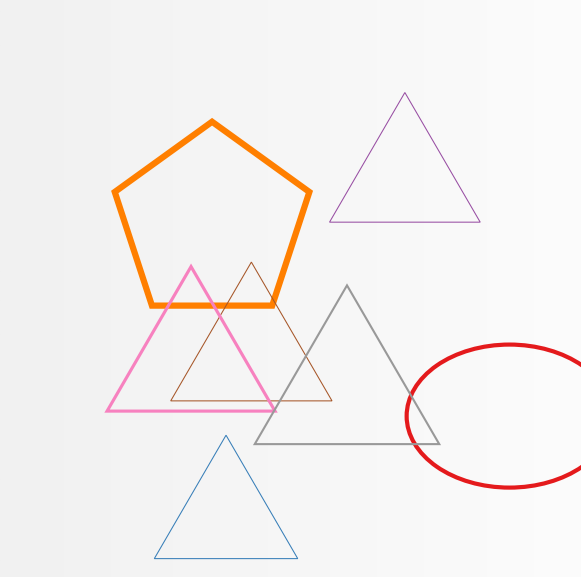[{"shape": "oval", "thickness": 2, "radius": 0.88, "center": [0.876, 0.279]}, {"shape": "triangle", "thickness": 0.5, "radius": 0.71, "center": [0.389, 0.103]}, {"shape": "triangle", "thickness": 0.5, "radius": 0.75, "center": [0.697, 0.689]}, {"shape": "pentagon", "thickness": 3, "radius": 0.88, "center": [0.365, 0.612]}, {"shape": "triangle", "thickness": 0.5, "radius": 0.8, "center": [0.432, 0.385]}, {"shape": "triangle", "thickness": 1.5, "radius": 0.83, "center": [0.329, 0.371]}, {"shape": "triangle", "thickness": 1, "radius": 0.92, "center": [0.597, 0.322]}]